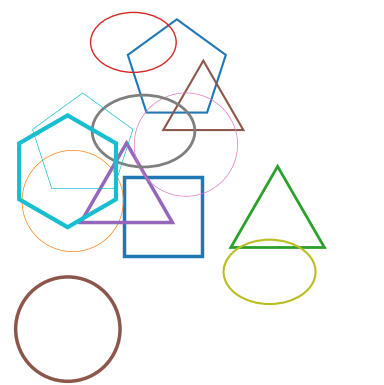[{"shape": "pentagon", "thickness": 1.5, "radius": 0.67, "center": [0.459, 0.816]}, {"shape": "square", "thickness": 2.5, "radius": 0.51, "center": [0.423, 0.437]}, {"shape": "circle", "thickness": 0.5, "radius": 0.66, "center": [0.189, 0.478]}, {"shape": "triangle", "thickness": 2, "radius": 0.7, "center": [0.721, 0.427]}, {"shape": "oval", "thickness": 1, "radius": 0.56, "center": [0.346, 0.89]}, {"shape": "triangle", "thickness": 2.5, "radius": 0.69, "center": [0.329, 0.491]}, {"shape": "triangle", "thickness": 1.5, "radius": 0.6, "center": [0.528, 0.722]}, {"shape": "circle", "thickness": 2.5, "radius": 0.68, "center": [0.176, 0.145]}, {"shape": "circle", "thickness": 0.5, "radius": 0.67, "center": [0.483, 0.624]}, {"shape": "oval", "thickness": 2, "radius": 0.67, "center": [0.373, 0.66]}, {"shape": "oval", "thickness": 1.5, "radius": 0.6, "center": [0.7, 0.294]}, {"shape": "hexagon", "thickness": 3, "radius": 0.73, "center": [0.176, 0.555]}, {"shape": "pentagon", "thickness": 0.5, "radius": 0.69, "center": [0.215, 0.621]}]